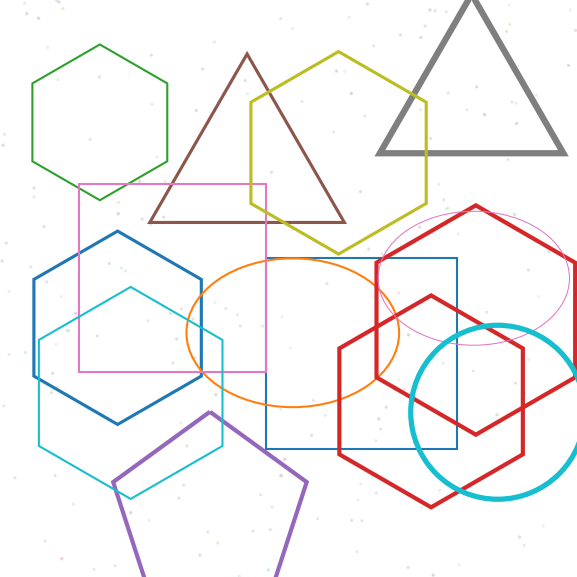[{"shape": "square", "thickness": 1, "radius": 0.83, "center": [0.626, 0.387]}, {"shape": "hexagon", "thickness": 1.5, "radius": 0.84, "center": [0.204, 0.432]}, {"shape": "oval", "thickness": 1, "radius": 0.92, "center": [0.507, 0.423]}, {"shape": "hexagon", "thickness": 1, "radius": 0.67, "center": [0.173, 0.787]}, {"shape": "hexagon", "thickness": 2, "radius": 0.92, "center": [0.747, 0.304]}, {"shape": "hexagon", "thickness": 2, "radius": 0.99, "center": [0.824, 0.445]}, {"shape": "pentagon", "thickness": 2, "radius": 0.88, "center": [0.364, 0.11]}, {"shape": "triangle", "thickness": 1.5, "radius": 0.97, "center": [0.428, 0.711]}, {"shape": "square", "thickness": 1, "radius": 0.81, "center": [0.299, 0.518]}, {"shape": "oval", "thickness": 0.5, "radius": 0.83, "center": [0.82, 0.517]}, {"shape": "triangle", "thickness": 3, "radius": 0.92, "center": [0.817, 0.826]}, {"shape": "hexagon", "thickness": 1.5, "radius": 0.88, "center": [0.586, 0.735]}, {"shape": "circle", "thickness": 2.5, "radius": 0.75, "center": [0.862, 0.285]}, {"shape": "hexagon", "thickness": 1, "radius": 0.92, "center": [0.226, 0.319]}]